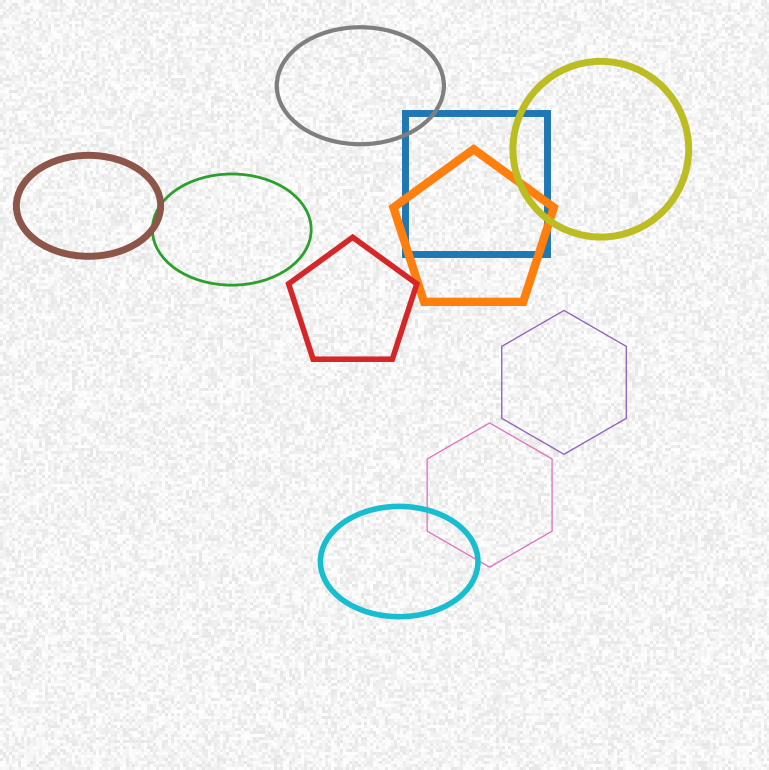[{"shape": "square", "thickness": 2.5, "radius": 0.46, "center": [0.618, 0.761]}, {"shape": "pentagon", "thickness": 3, "radius": 0.55, "center": [0.615, 0.697]}, {"shape": "oval", "thickness": 1, "radius": 0.52, "center": [0.301, 0.702]}, {"shape": "pentagon", "thickness": 2, "radius": 0.44, "center": [0.458, 0.604]}, {"shape": "hexagon", "thickness": 0.5, "radius": 0.47, "center": [0.732, 0.503]}, {"shape": "oval", "thickness": 2.5, "radius": 0.47, "center": [0.115, 0.733]}, {"shape": "hexagon", "thickness": 0.5, "radius": 0.47, "center": [0.636, 0.357]}, {"shape": "oval", "thickness": 1.5, "radius": 0.54, "center": [0.468, 0.889]}, {"shape": "circle", "thickness": 2.5, "radius": 0.57, "center": [0.78, 0.806]}, {"shape": "oval", "thickness": 2, "radius": 0.51, "center": [0.518, 0.271]}]